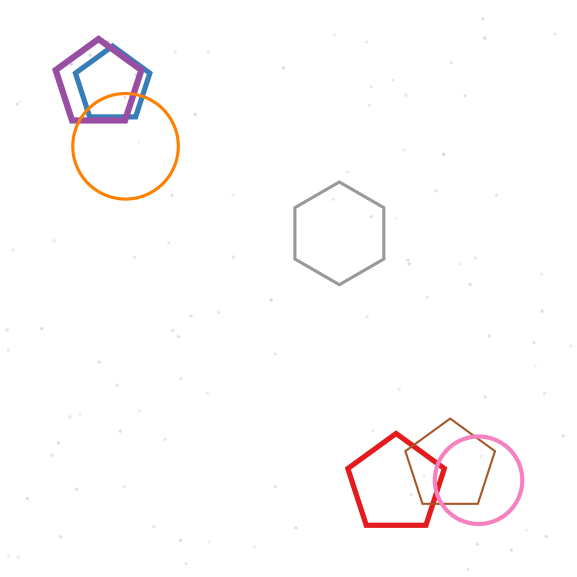[{"shape": "pentagon", "thickness": 2.5, "radius": 0.44, "center": [0.686, 0.161]}, {"shape": "pentagon", "thickness": 2.5, "radius": 0.34, "center": [0.195, 0.852]}, {"shape": "pentagon", "thickness": 3, "radius": 0.39, "center": [0.171, 0.854]}, {"shape": "circle", "thickness": 1.5, "radius": 0.46, "center": [0.217, 0.746]}, {"shape": "pentagon", "thickness": 1, "radius": 0.41, "center": [0.78, 0.193]}, {"shape": "circle", "thickness": 2, "radius": 0.38, "center": [0.829, 0.168]}, {"shape": "hexagon", "thickness": 1.5, "radius": 0.44, "center": [0.588, 0.595]}]